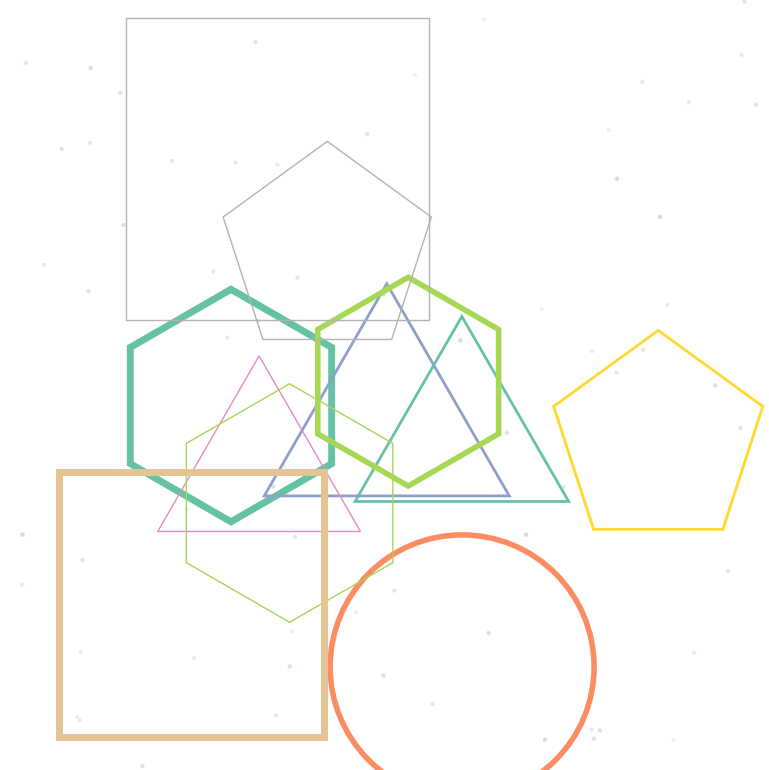[{"shape": "hexagon", "thickness": 2.5, "radius": 0.75, "center": [0.3, 0.473]}, {"shape": "triangle", "thickness": 1, "radius": 0.8, "center": [0.6, 0.429]}, {"shape": "circle", "thickness": 2, "radius": 0.86, "center": [0.6, 0.134]}, {"shape": "triangle", "thickness": 1, "radius": 0.92, "center": [0.502, 0.448]}, {"shape": "triangle", "thickness": 0.5, "radius": 0.76, "center": [0.336, 0.386]}, {"shape": "hexagon", "thickness": 0.5, "radius": 0.77, "center": [0.376, 0.347]}, {"shape": "hexagon", "thickness": 2, "radius": 0.68, "center": [0.53, 0.504]}, {"shape": "pentagon", "thickness": 1, "radius": 0.71, "center": [0.855, 0.428]}, {"shape": "square", "thickness": 2.5, "radius": 0.86, "center": [0.249, 0.215]}, {"shape": "square", "thickness": 0.5, "radius": 0.98, "center": [0.36, 0.78]}, {"shape": "pentagon", "thickness": 0.5, "radius": 0.71, "center": [0.425, 0.674]}]